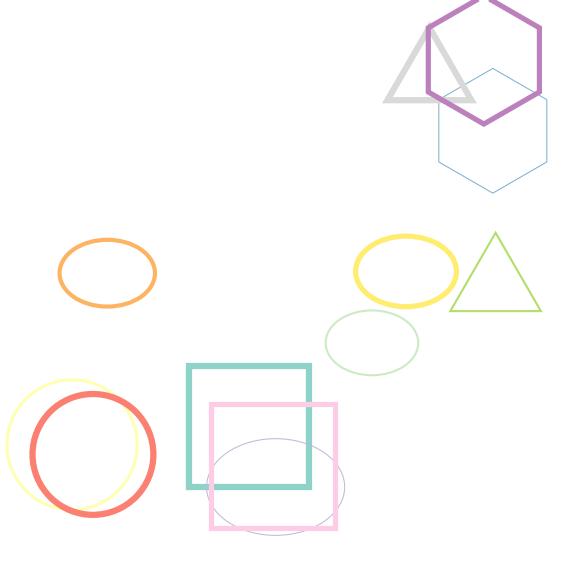[{"shape": "square", "thickness": 3, "radius": 0.52, "center": [0.432, 0.26]}, {"shape": "circle", "thickness": 1.5, "radius": 0.56, "center": [0.125, 0.229]}, {"shape": "oval", "thickness": 0.5, "radius": 0.6, "center": [0.477, 0.156]}, {"shape": "circle", "thickness": 3, "radius": 0.52, "center": [0.161, 0.212]}, {"shape": "hexagon", "thickness": 0.5, "radius": 0.54, "center": [0.853, 0.773]}, {"shape": "oval", "thickness": 2, "radius": 0.41, "center": [0.186, 0.526]}, {"shape": "triangle", "thickness": 1, "radius": 0.45, "center": [0.858, 0.506]}, {"shape": "square", "thickness": 2.5, "radius": 0.54, "center": [0.472, 0.192]}, {"shape": "triangle", "thickness": 3, "radius": 0.42, "center": [0.744, 0.868]}, {"shape": "hexagon", "thickness": 2.5, "radius": 0.56, "center": [0.838, 0.895]}, {"shape": "oval", "thickness": 1, "radius": 0.4, "center": [0.644, 0.405]}, {"shape": "oval", "thickness": 2.5, "radius": 0.44, "center": [0.703, 0.529]}]